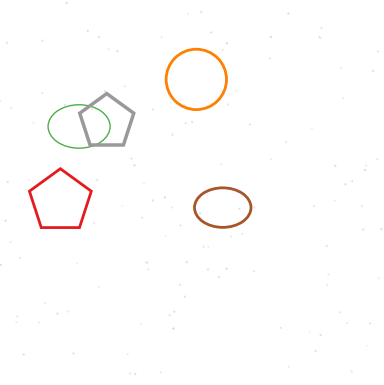[{"shape": "pentagon", "thickness": 2, "radius": 0.42, "center": [0.157, 0.477]}, {"shape": "oval", "thickness": 1, "radius": 0.4, "center": [0.205, 0.672]}, {"shape": "circle", "thickness": 2, "radius": 0.39, "center": [0.51, 0.794]}, {"shape": "oval", "thickness": 2, "radius": 0.37, "center": [0.579, 0.461]}, {"shape": "pentagon", "thickness": 2.5, "radius": 0.37, "center": [0.277, 0.683]}]